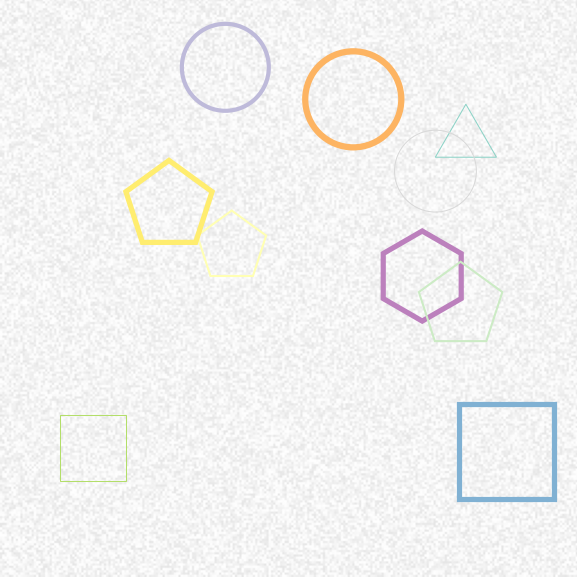[{"shape": "triangle", "thickness": 0.5, "radius": 0.31, "center": [0.807, 0.757]}, {"shape": "pentagon", "thickness": 1, "radius": 0.31, "center": [0.401, 0.572]}, {"shape": "circle", "thickness": 2, "radius": 0.38, "center": [0.39, 0.883]}, {"shape": "square", "thickness": 2.5, "radius": 0.41, "center": [0.877, 0.217]}, {"shape": "circle", "thickness": 3, "radius": 0.42, "center": [0.612, 0.827]}, {"shape": "square", "thickness": 0.5, "radius": 0.29, "center": [0.161, 0.223]}, {"shape": "circle", "thickness": 0.5, "radius": 0.35, "center": [0.754, 0.703]}, {"shape": "hexagon", "thickness": 2.5, "radius": 0.39, "center": [0.731, 0.521]}, {"shape": "pentagon", "thickness": 1, "radius": 0.38, "center": [0.798, 0.47]}, {"shape": "pentagon", "thickness": 2.5, "radius": 0.39, "center": [0.293, 0.643]}]